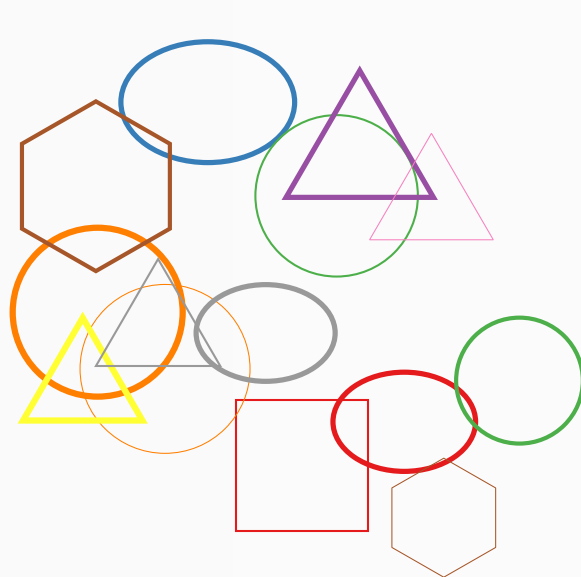[{"shape": "oval", "thickness": 2.5, "radius": 0.61, "center": [0.696, 0.269]}, {"shape": "square", "thickness": 1, "radius": 0.57, "center": [0.519, 0.193]}, {"shape": "oval", "thickness": 2.5, "radius": 0.75, "center": [0.357, 0.822]}, {"shape": "circle", "thickness": 2, "radius": 0.55, "center": [0.894, 0.34]}, {"shape": "circle", "thickness": 1, "radius": 0.7, "center": [0.579, 0.66]}, {"shape": "triangle", "thickness": 2.5, "radius": 0.73, "center": [0.619, 0.731]}, {"shape": "circle", "thickness": 3, "radius": 0.73, "center": [0.168, 0.459]}, {"shape": "circle", "thickness": 0.5, "radius": 0.73, "center": [0.284, 0.36]}, {"shape": "triangle", "thickness": 3, "radius": 0.59, "center": [0.142, 0.33]}, {"shape": "hexagon", "thickness": 2, "radius": 0.73, "center": [0.165, 0.677]}, {"shape": "hexagon", "thickness": 0.5, "radius": 0.52, "center": [0.763, 0.103]}, {"shape": "triangle", "thickness": 0.5, "radius": 0.61, "center": [0.742, 0.645]}, {"shape": "triangle", "thickness": 1, "radius": 0.62, "center": [0.272, 0.427]}, {"shape": "oval", "thickness": 2.5, "radius": 0.6, "center": [0.457, 0.423]}]